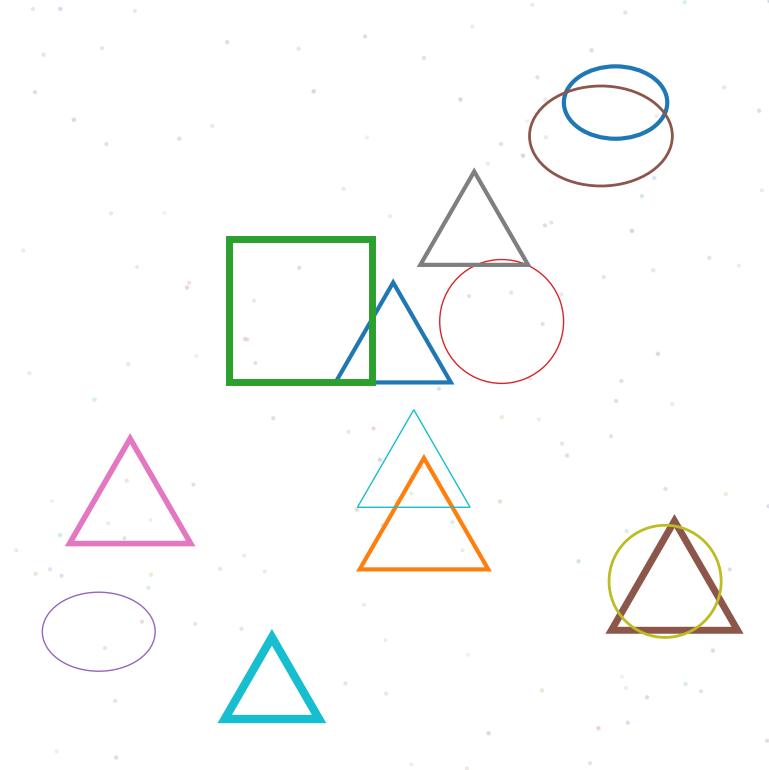[{"shape": "triangle", "thickness": 1.5, "radius": 0.43, "center": [0.511, 0.547]}, {"shape": "oval", "thickness": 1.5, "radius": 0.34, "center": [0.799, 0.867]}, {"shape": "triangle", "thickness": 1.5, "radius": 0.48, "center": [0.551, 0.309]}, {"shape": "square", "thickness": 2.5, "radius": 0.46, "center": [0.39, 0.596]}, {"shape": "circle", "thickness": 0.5, "radius": 0.4, "center": [0.651, 0.583]}, {"shape": "oval", "thickness": 0.5, "radius": 0.37, "center": [0.128, 0.18]}, {"shape": "triangle", "thickness": 2.5, "radius": 0.47, "center": [0.876, 0.229]}, {"shape": "oval", "thickness": 1, "radius": 0.46, "center": [0.78, 0.823]}, {"shape": "triangle", "thickness": 2, "radius": 0.45, "center": [0.169, 0.34]}, {"shape": "triangle", "thickness": 1.5, "radius": 0.4, "center": [0.616, 0.696]}, {"shape": "circle", "thickness": 1, "radius": 0.36, "center": [0.864, 0.245]}, {"shape": "triangle", "thickness": 0.5, "radius": 0.42, "center": [0.537, 0.383]}, {"shape": "triangle", "thickness": 3, "radius": 0.35, "center": [0.353, 0.102]}]